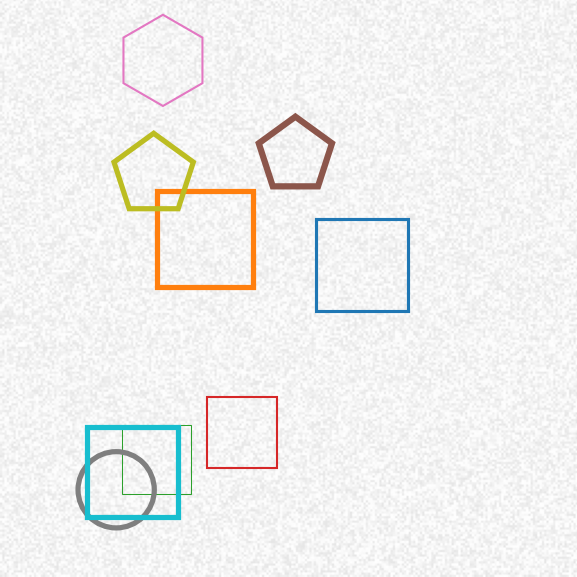[{"shape": "square", "thickness": 1.5, "radius": 0.4, "center": [0.627, 0.541]}, {"shape": "square", "thickness": 2.5, "radius": 0.41, "center": [0.354, 0.586]}, {"shape": "square", "thickness": 0.5, "radius": 0.3, "center": [0.271, 0.204]}, {"shape": "square", "thickness": 1, "radius": 0.3, "center": [0.42, 0.25]}, {"shape": "pentagon", "thickness": 3, "radius": 0.33, "center": [0.512, 0.73]}, {"shape": "hexagon", "thickness": 1, "radius": 0.39, "center": [0.282, 0.895]}, {"shape": "circle", "thickness": 2.5, "radius": 0.33, "center": [0.201, 0.151]}, {"shape": "pentagon", "thickness": 2.5, "radius": 0.36, "center": [0.266, 0.696]}, {"shape": "square", "thickness": 2.5, "radius": 0.39, "center": [0.229, 0.182]}]